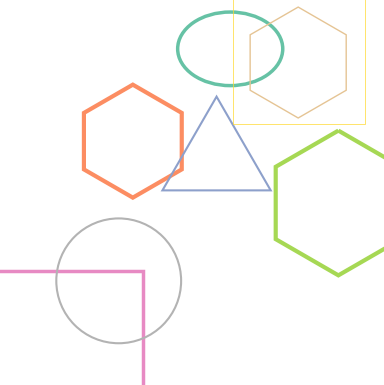[{"shape": "oval", "thickness": 2.5, "radius": 0.68, "center": [0.598, 0.873]}, {"shape": "hexagon", "thickness": 3, "radius": 0.73, "center": [0.345, 0.633]}, {"shape": "triangle", "thickness": 1.5, "radius": 0.81, "center": [0.563, 0.587]}, {"shape": "square", "thickness": 2.5, "radius": 0.95, "center": [0.181, 0.105]}, {"shape": "hexagon", "thickness": 3, "radius": 0.94, "center": [0.879, 0.473]}, {"shape": "square", "thickness": 0.5, "radius": 0.86, "center": [0.777, 0.849]}, {"shape": "hexagon", "thickness": 1, "radius": 0.72, "center": [0.774, 0.838]}, {"shape": "circle", "thickness": 1.5, "radius": 0.81, "center": [0.308, 0.271]}]